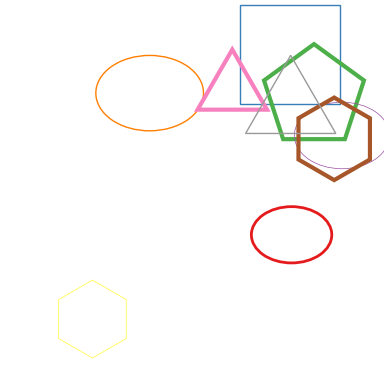[{"shape": "oval", "thickness": 2, "radius": 0.52, "center": [0.757, 0.39]}, {"shape": "square", "thickness": 1, "radius": 0.65, "center": [0.754, 0.859]}, {"shape": "pentagon", "thickness": 3, "radius": 0.68, "center": [0.816, 0.749]}, {"shape": "oval", "thickness": 0.5, "radius": 0.62, "center": [0.888, 0.648]}, {"shape": "oval", "thickness": 1, "radius": 0.7, "center": [0.389, 0.758]}, {"shape": "hexagon", "thickness": 0.5, "radius": 0.51, "center": [0.24, 0.171]}, {"shape": "hexagon", "thickness": 3, "radius": 0.54, "center": [0.868, 0.639]}, {"shape": "triangle", "thickness": 3, "radius": 0.52, "center": [0.603, 0.767]}, {"shape": "triangle", "thickness": 1, "radius": 0.68, "center": [0.755, 0.721]}]